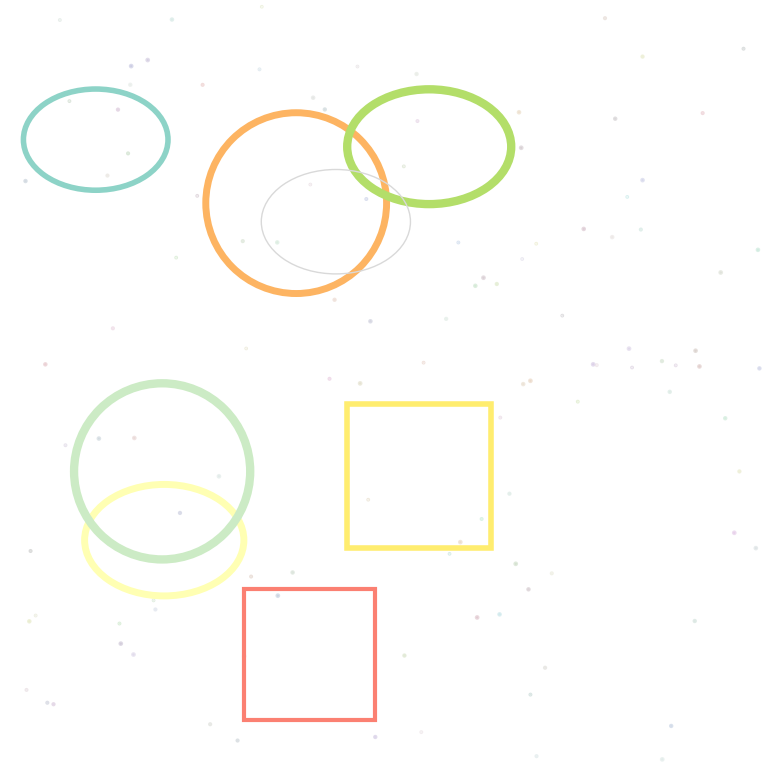[{"shape": "oval", "thickness": 2, "radius": 0.47, "center": [0.124, 0.819]}, {"shape": "oval", "thickness": 2.5, "radius": 0.52, "center": [0.213, 0.298]}, {"shape": "square", "thickness": 1.5, "radius": 0.43, "center": [0.402, 0.15]}, {"shape": "circle", "thickness": 2.5, "radius": 0.59, "center": [0.385, 0.736]}, {"shape": "oval", "thickness": 3, "radius": 0.53, "center": [0.557, 0.809]}, {"shape": "oval", "thickness": 0.5, "radius": 0.48, "center": [0.436, 0.712]}, {"shape": "circle", "thickness": 3, "radius": 0.57, "center": [0.211, 0.388]}, {"shape": "square", "thickness": 2, "radius": 0.47, "center": [0.544, 0.381]}]